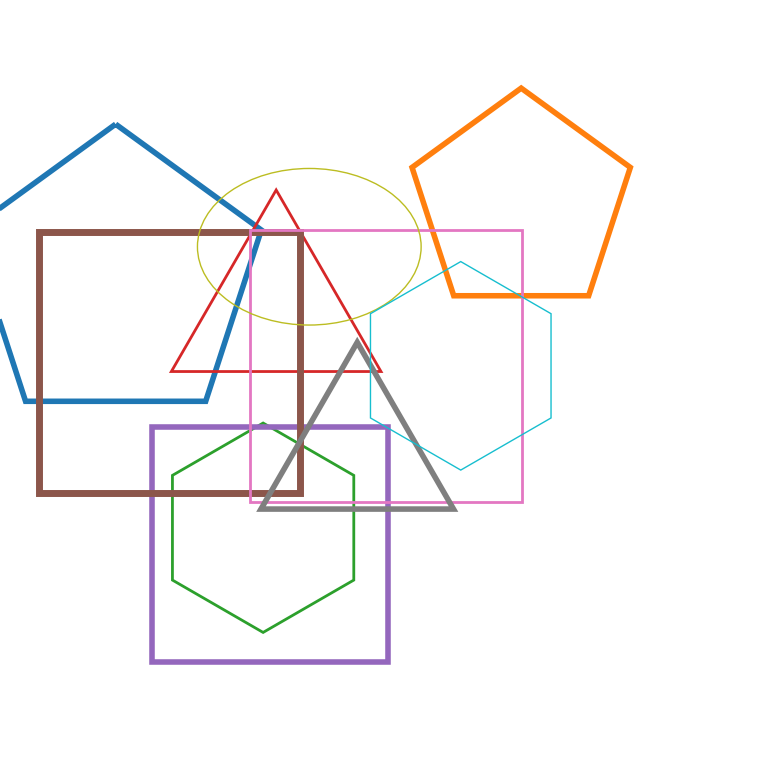[{"shape": "pentagon", "thickness": 2, "radius": 0.99, "center": [0.15, 0.64]}, {"shape": "pentagon", "thickness": 2, "radius": 0.75, "center": [0.677, 0.736]}, {"shape": "hexagon", "thickness": 1, "radius": 0.68, "center": [0.342, 0.315]}, {"shape": "triangle", "thickness": 1, "radius": 0.79, "center": [0.359, 0.596]}, {"shape": "square", "thickness": 2, "radius": 0.76, "center": [0.351, 0.293]}, {"shape": "square", "thickness": 2.5, "radius": 0.85, "center": [0.22, 0.529]}, {"shape": "square", "thickness": 1, "radius": 0.89, "center": [0.501, 0.525]}, {"shape": "triangle", "thickness": 2, "radius": 0.72, "center": [0.464, 0.411]}, {"shape": "oval", "thickness": 0.5, "radius": 0.73, "center": [0.402, 0.68]}, {"shape": "hexagon", "thickness": 0.5, "radius": 0.68, "center": [0.598, 0.525]}]